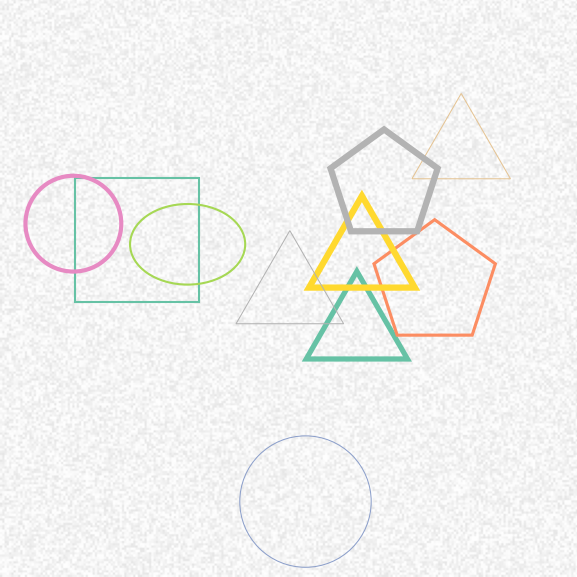[{"shape": "square", "thickness": 1, "radius": 0.54, "center": [0.237, 0.583]}, {"shape": "triangle", "thickness": 2.5, "radius": 0.51, "center": [0.618, 0.428]}, {"shape": "pentagon", "thickness": 1.5, "radius": 0.55, "center": [0.753, 0.508]}, {"shape": "circle", "thickness": 0.5, "radius": 0.57, "center": [0.529, 0.131]}, {"shape": "circle", "thickness": 2, "radius": 0.41, "center": [0.127, 0.612]}, {"shape": "oval", "thickness": 1, "radius": 0.5, "center": [0.325, 0.576]}, {"shape": "triangle", "thickness": 3, "radius": 0.53, "center": [0.627, 0.554]}, {"shape": "triangle", "thickness": 0.5, "radius": 0.49, "center": [0.799, 0.739]}, {"shape": "pentagon", "thickness": 3, "radius": 0.49, "center": [0.665, 0.678]}, {"shape": "triangle", "thickness": 0.5, "radius": 0.54, "center": [0.502, 0.492]}]